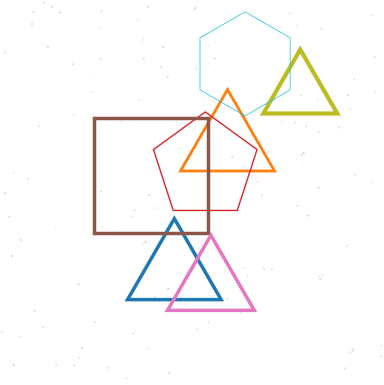[{"shape": "triangle", "thickness": 2.5, "radius": 0.7, "center": [0.453, 0.292]}, {"shape": "triangle", "thickness": 2, "radius": 0.71, "center": [0.591, 0.626]}, {"shape": "pentagon", "thickness": 1, "radius": 0.71, "center": [0.533, 0.568]}, {"shape": "square", "thickness": 2.5, "radius": 0.74, "center": [0.393, 0.544]}, {"shape": "triangle", "thickness": 2.5, "radius": 0.65, "center": [0.548, 0.259]}, {"shape": "triangle", "thickness": 3, "radius": 0.55, "center": [0.78, 0.761]}, {"shape": "hexagon", "thickness": 0.5, "radius": 0.68, "center": [0.637, 0.834]}]